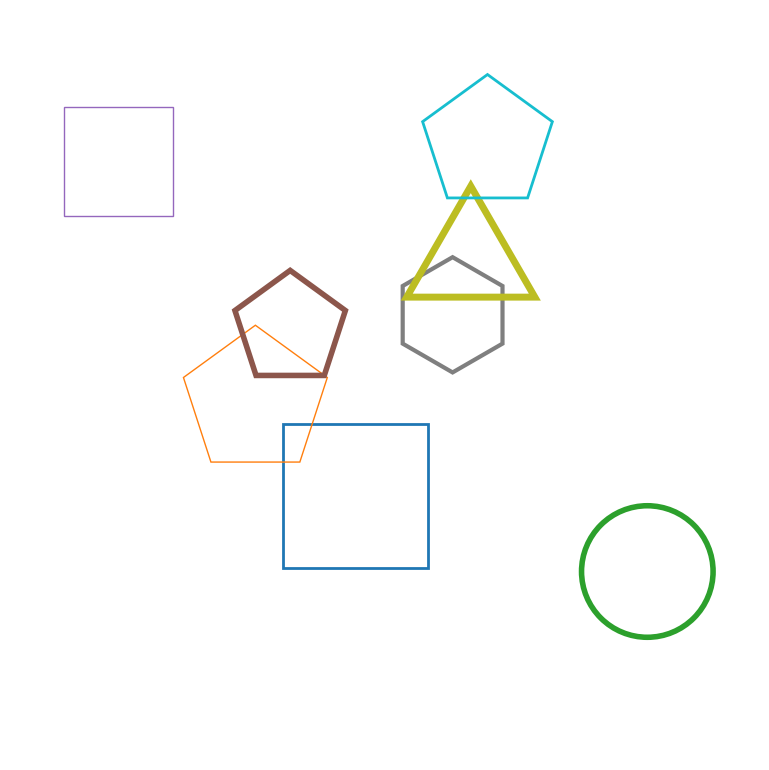[{"shape": "square", "thickness": 1, "radius": 0.47, "center": [0.461, 0.356]}, {"shape": "pentagon", "thickness": 0.5, "radius": 0.49, "center": [0.332, 0.479]}, {"shape": "circle", "thickness": 2, "radius": 0.43, "center": [0.841, 0.258]}, {"shape": "square", "thickness": 0.5, "radius": 0.36, "center": [0.154, 0.79]}, {"shape": "pentagon", "thickness": 2, "radius": 0.38, "center": [0.377, 0.573]}, {"shape": "hexagon", "thickness": 1.5, "radius": 0.37, "center": [0.588, 0.591]}, {"shape": "triangle", "thickness": 2.5, "radius": 0.48, "center": [0.611, 0.662]}, {"shape": "pentagon", "thickness": 1, "radius": 0.44, "center": [0.633, 0.815]}]